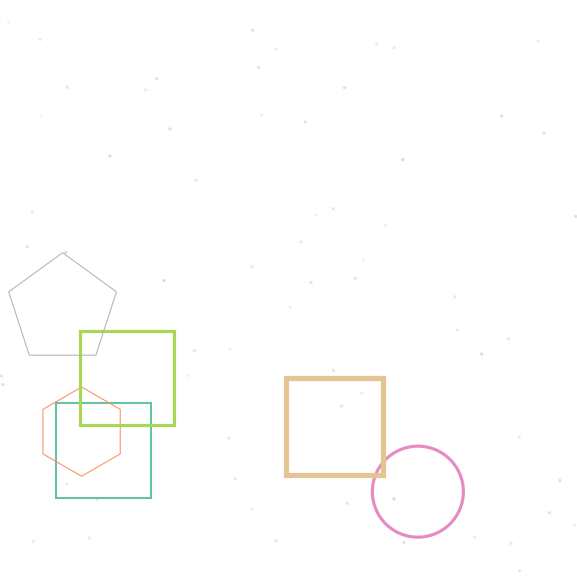[{"shape": "square", "thickness": 1, "radius": 0.41, "center": [0.179, 0.219]}, {"shape": "hexagon", "thickness": 0.5, "radius": 0.39, "center": [0.141, 0.252]}, {"shape": "circle", "thickness": 1.5, "radius": 0.39, "center": [0.724, 0.148]}, {"shape": "square", "thickness": 1.5, "radius": 0.41, "center": [0.219, 0.345]}, {"shape": "square", "thickness": 2.5, "radius": 0.42, "center": [0.579, 0.26]}, {"shape": "pentagon", "thickness": 0.5, "radius": 0.49, "center": [0.108, 0.463]}]